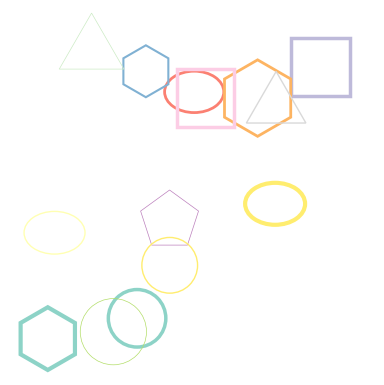[{"shape": "circle", "thickness": 2.5, "radius": 0.37, "center": [0.356, 0.173]}, {"shape": "hexagon", "thickness": 3, "radius": 0.41, "center": [0.124, 0.12]}, {"shape": "oval", "thickness": 1, "radius": 0.4, "center": [0.142, 0.395]}, {"shape": "square", "thickness": 2.5, "radius": 0.38, "center": [0.832, 0.825]}, {"shape": "oval", "thickness": 2, "radius": 0.38, "center": [0.504, 0.761]}, {"shape": "hexagon", "thickness": 1.5, "radius": 0.34, "center": [0.379, 0.815]}, {"shape": "hexagon", "thickness": 2, "radius": 0.5, "center": [0.669, 0.745]}, {"shape": "circle", "thickness": 0.5, "radius": 0.43, "center": [0.294, 0.138]}, {"shape": "square", "thickness": 2.5, "radius": 0.38, "center": [0.534, 0.745]}, {"shape": "triangle", "thickness": 1, "radius": 0.45, "center": [0.717, 0.725]}, {"shape": "pentagon", "thickness": 0.5, "radius": 0.4, "center": [0.44, 0.427]}, {"shape": "triangle", "thickness": 0.5, "radius": 0.49, "center": [0.238, 0.869]}, {"shape": "oval", "thickness": 3, "radius": 0.39, "center": [0.715, 0.471]}, {"shape": "circle", "thickness": 1, "radius": 0.36, "center": [0.441, 0.311]}]